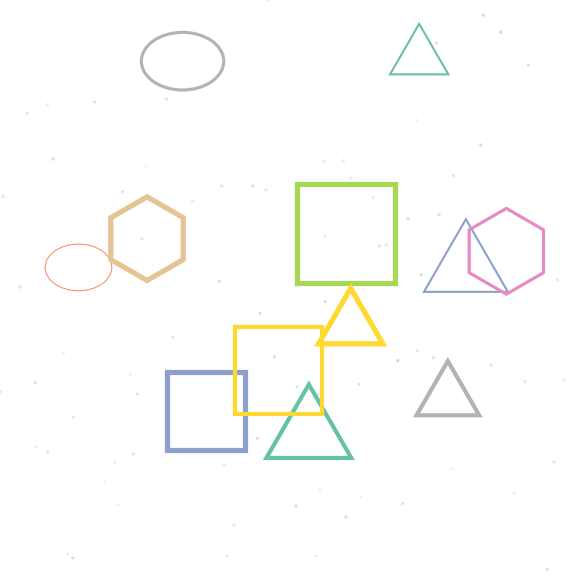[{"shape": "triangle", "thickness": 1, "radius": 0.29, "center": [0.726, 0.9]}, {"shape": "triangle", "thickness": 2, "radius": 0.42, "center": [0.535, 0.249]}, {"shape": "oval", "thickness": 0.5, "radius": 0.29, "center": [0.136, 0.536]}, {"shape": "triangle", "thickness": 1, "radius": 0.42, "center": [0.807, 0.536]}, {"shape": "square", "thickness": 2.5, "radius": 0.34, "center": [0.357, 0.288]}, {"shape": "hexagon", "thickness": 1.5, "radius": 0.37, "center": [0.877, 0.564]}, {"shape": "square", "thickness": 2.5, "radius": 0.43, "center": [0.599, 0.595]}, {"shape": "triangle", "thickness": 2.5, "radius": 0.32, "center": [0.607, 0.436]}, {"shape": "square", "thickness": 2, "radius": 0.38, "center": [0.482, 0.358]}, {"shape": "hexagon", "thickness": 2.5, "radius": 0.36, "center": [0.255, 0.586]}, {"shape": "oval", "thickness": 1.5, "radius": 0.36, "center": [0.316, 0.893]}, {"shape": "triangle", "thickness": 2, "radius": 0.31, "center": [0.776, 0.311]}]